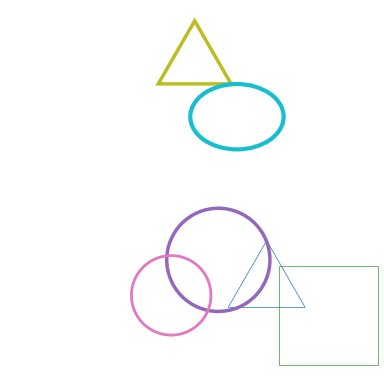[{"shape": "triangle", "thickness": 0.5, "radius": 0.58, "center": [0.693, 0.259]}, {"shape": "square", "thickness": 0.5, "radius": 0.64, "center": [0.854, 0.18]}, {"shape": "circle", "thickness": 2.5, "radius": 0.67, "center": [0.567, 0.325]}, {"shape": "circle", "thickness": 2, "radius": 0.52, "center": [0.445, 0.233]}, {"shape": "triangle", "thickness": 2.5, "radius": 0.55, "center": [0.506, 0.837]}, {"shape": "oval", "thickness": 3, "radius": 0.61, "center": [0.615, 0.697]}]